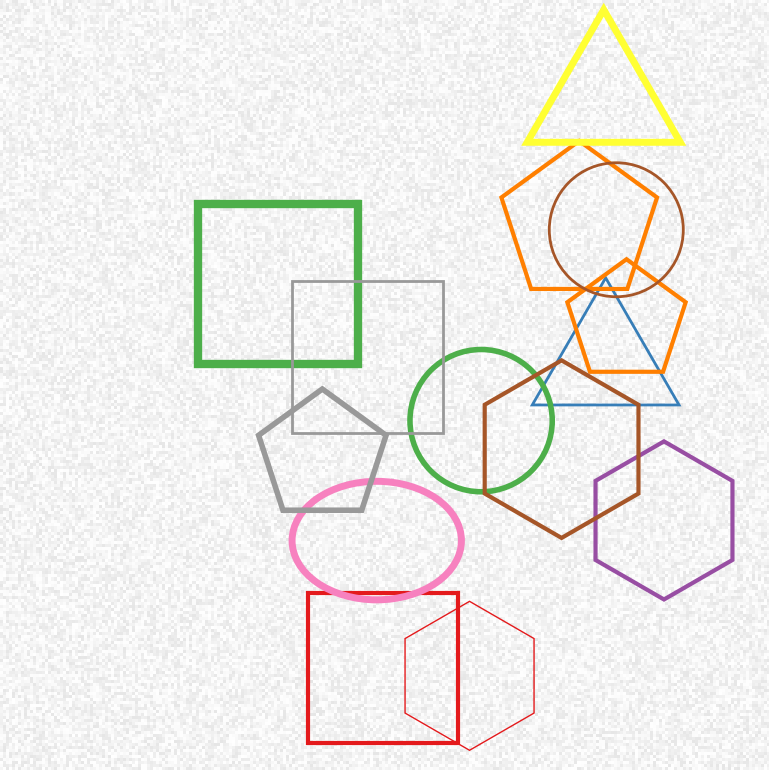[{"shape": "square", "thickness": 1.5, "radius": 0.49, "center": [0.497, 0.133]}, {"shape": "hexagon", "thickness": 0.5, "radius": 0.48, "center": [0.61, 0.122]}, {"shape": "triangle", "thickness": 1, "radius": 0.55, "center": [0.787, 0.529]}, {"shape": "square", "thickness": 3, "radius": 0.52, "center": [0.361, 0.632]}, {"shape": "circle", "thickness": 2, "radius": 0.46, "center": [0.625, 0.454]}, {"shape": "hexagon", "thickness": 1.5, "radius": 0.51, "center": [0.862, 0.324]}, {"shape": "pentagon", "thickness": 1.5, "radius": 0.4, "center": [0.814, 0.583]}, {"shape": "pentagon", "thickness": 1.5, "radius": 0.53, "center": [0.752, 0.711]}, {"shape": "triangle", "thickness": 2.5, "radius": 0.57, "center": [0.784, 0.873]}, {"shape": "circle", "thickness": 1, "radius": 0.44, "center": [0.8, 0.702]}, {"shape": "hexagon", "thickness": 1.5, "radius": 0.58, "center": [0.729, 0.417]}, {"shape": "oval", "thickness": 2.5, "radius": 0.55, "center": [0.489, 0.298]}, {"shape": "square", "thickness": 1, "radius": 0.49, "center": [0.478, 0.536]}, {"shape": "pentagon", "thickness": 2, "radius": 0.44, "center": [0.419, 0.408]}]